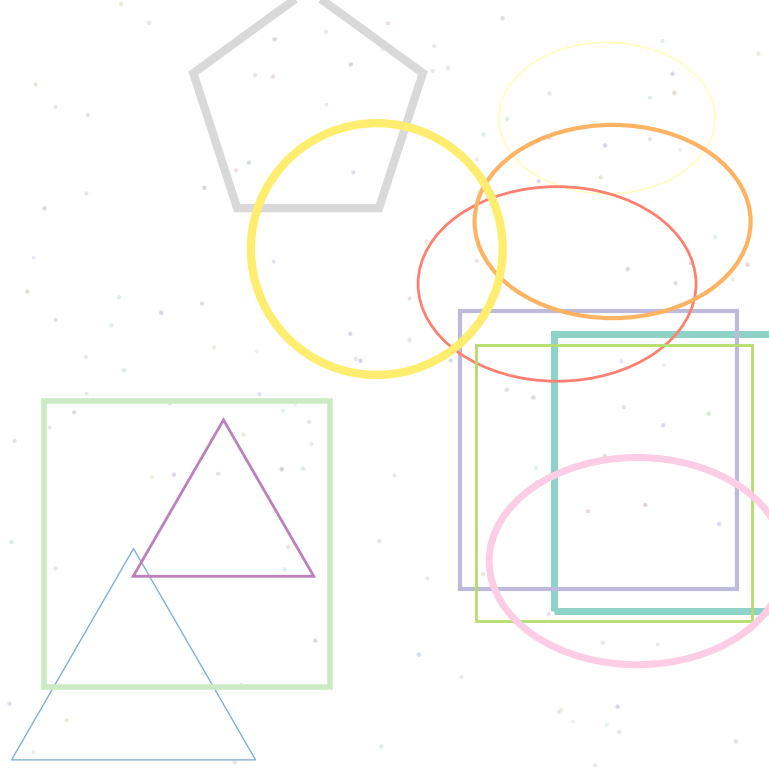[{"shape": "square", "thickness": 2.5, "radius": 0.9, "center": [0.899, 0.386]}, {"shape": "oval", "thickness": 0.5, "radius": 0.7, "center": [0.788, 0.847]}, {"shape": "square", "thickness": 1.5, "radius": 0.9, "center": [0.777, 0.416]}, {"shape": "oval", "thickness": 1, "radius": 0.9, "center": [0.723, 0.631]}, {"shape": "triangle", "thickness": 0.5, "radius": 0.91, "center": [0.173, 0.105]}, {"shape": "oval", "thickness": 1.5, "radius": 0.9, "center": [0.796, 0.712]}, {"shape": "square", "thickness": 1, "radius": 0.9, "center": [0.797, 0.373]}, {"shape": "oval", "thickness": 2.5, "radius": 0.96, "center": [0.828, 0.271]}, {"shape": "pentagon", "thickness": 3, "radius": 0.78, "center": [0.4, 0.857]}, {"shape": "triangle", "thickness": 1, "radius": 0.68, "center": [0.29, 0.319]}, {"shape": "square", "thickness": 2, "radius": 0.93, "center": [0.243, 0.293]}, {"shape": "circle", "thickness": 3, "radius": 0.82, "center": [0.489, 0.677]}]